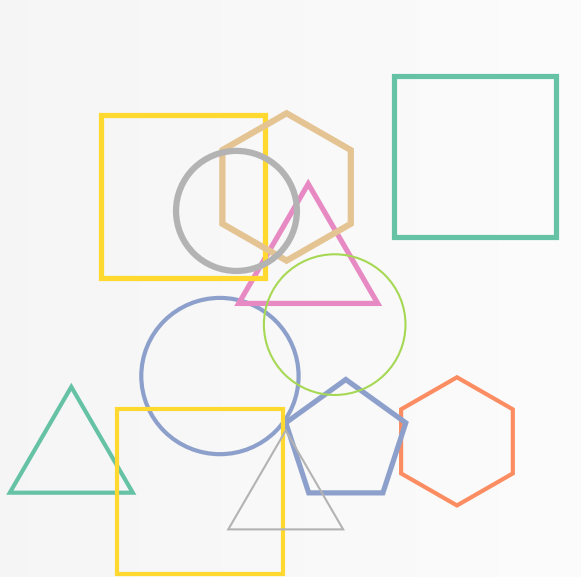[{"shape": "triangle", "thickness": 2, "radius": 0.61, "center": [0.123, 0.207]}, {"shape": "square", "thickness": 2.5, "radius": 0.7, "center": [0.817, 0.728]}, {"shape": "hexagon", "thickness": 2, "radius": 0.55, "center": [0.786, 0.235]}, {"shape": "circle", "thickness": 2, "radius": 0.68, "center": [0.378, 0.348]}, {"shape": "pentagon", "thickness": 2.5, "radius": 0.54, "center": [0.595, 0.233]}, {"shape": "triangle", "thickness": 2.5, "radius": 0.69, "center": [0.53, 0.543]}, {"shape": "circle", "thickness": 1, "radius": 0.61, "center": [0.576, 0.437]}, {"shape": "square", "thickness": 2.5, "radius": 0.7, "center": [0.315, 0.659]}, {"shape": "square", "thickness": 2, "radius": 0.72, "center": [0.344, 0.148]}, {"shape": "hexagon", "thickness": 3, "radius": 0.64, "center": [0.493, 0.675]}, {"shape": "triangle", "thickness": 1, "radius": 0.57, "center": [0.492, 0.139]}, {"shape": "circle", "thickness": 3, "radius": 0.52, "center": [0.407, 0.634]}]